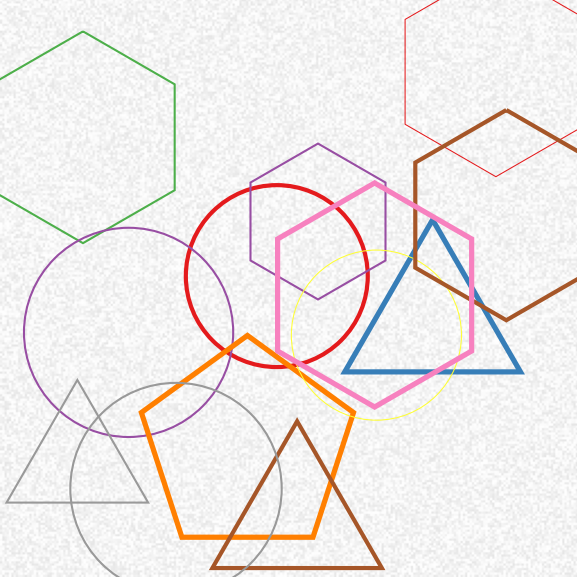[{"shape": "circle", "thickness": 2, "radius": 0.79, "center": [0.479, 0.521]}, {"shape": "hexagon", "thickness": 0.5, "radius": 0.91, "center": [0.859, 0.875]}, {"shape": "triangle", "thickness": 2.5, "radius": 0.88, "center": [0.749, 0.443]}, {"shape": "hexagon", "thickness": 1, "radius": 0.92, "center": [0.144, 0.761]}, {"shape": "hexagon", "thickness": 1, "radius": 0.67, "center": [0.551, 0.616]}, {"shape": "circle", "thickness": 1, "radius": 0.91, "center": [0.223, 0.424]}, {"shape": "pentagon", "thickness": 2.5, "radius": 0.97, "center": [0.428, 0.225]}, {"shape": "circle", "thickness": 0.5, "radius": 0.74, "center": [0.652, 0.419]}, {"shape": "hexagon", "thickness": 2, "radius": 0.91, "center": [0.877, 0.627]}, {"shape": "triangle", "thickness": 2, "radius": 0.85, "center": [0.514, 0.1]}, {"shape": "hexagon", "thickness": 2.5, "radius": 0.97, "center": [0.649, 0.488]}, {"shape": "triangle", "thickness": 1, "radius": 0.71, "center": [0.134, 0.2]}, {"shape": "circle", "thickness": 1, "radius": 0.92, "center": [0.305, 0.153]}]